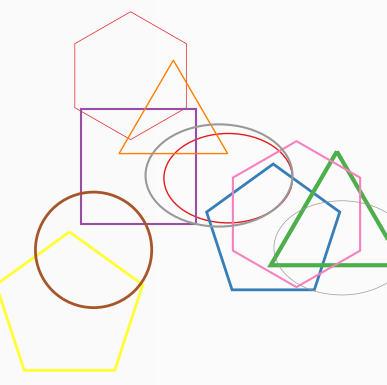[{"shape": "oval", "thickness": 1, "radius": 0.83, "center": [0.589, 0.537]}, {"shape": "hexagon", "thickness": 0.5, "radius": 0.83, "center": [0.337, 0.803]}, {"shape": "pentagon", "thickness": 2, "radius": 0.9, "center": [0.705, 0.393]}, {"shape": "triangle", "thickness": 3, "radius": 0.99, "center": [0.869, 0.41]}, {"shape": "square", "thickness": 1.5, "radius": 0.74, "center": [0.357, 0.568]}, {"shape": "triangle", "thickness": 1, "radius": 0.81, "center": [0.447, 0.682]}, {"shape": "pentagon", "thickness": 2, "radius": 0.99, "center": [0.179, 0.199]}, {"shape": "circle", "thickness": 2, "radius": 0.75, "center": [0.241, 0.351]}, {"shape": "hexagon", "thickness": 1.5, "radius": 0.95, "center": [0.765, 0.444]}, {"shape": "oval", "thickness": 1.5, "radius": 0.95, "center": [0.565, 0.544]}, {"shape": "oval", "thickness": 0.5, "radius": 0.87, "center": [0.882, 0.356]}]